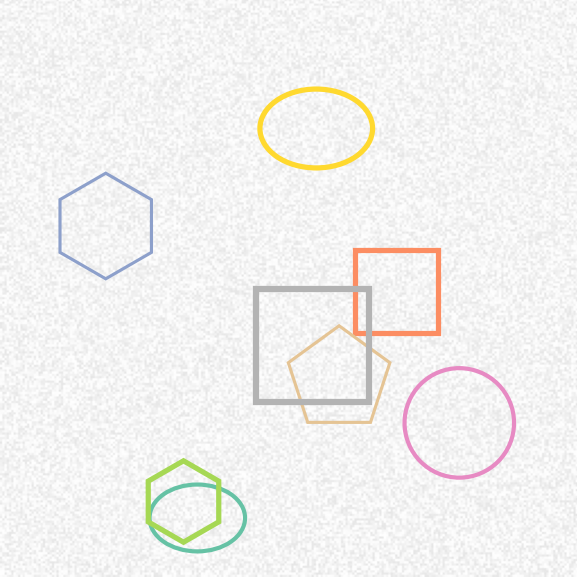[{"shape": "oval", "thickness": 2, "radius": 0.41, "center": [0.342, 0.102]}, {"shape": "square", "thickness": 2.5, "radius": 0.36, "center": [0.686, 0.495]}, {"shape": "hexagon", "thickness": 1.5, "radius": 0.46, "center": [0.183, 0.608]}, {"shape": "circle", "thickness": 2, "radius": 0.47, "center": [0.795, 0.267]}, {"shape": "hexagon", "thickness": 2.5, "radius": 0.35, "center": [0.318, 0.131]}, {"shape": "oval", "thickness": 2.5, "radius": 0.49, "center": [0.548, 0.777]}, {"shape": "pentagon", "thickness": 1.5, "radius": 0.46, "center": [0.587, 0.343]}, {"shape": "square", "thickness": 3, "radius": 0.49, "center": [0.541, 0.401]}]